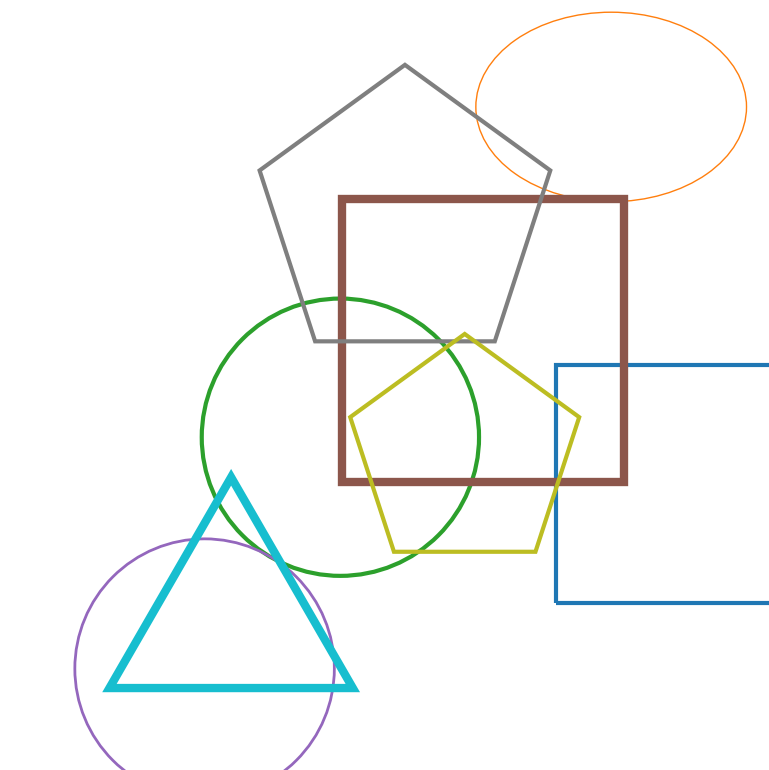[{"shape": "square", "thickness": 1.5, "radius": 0.77, "center": [0.876, 0.372]}, {"shape": "oval", "thickness": 0.5, "radius": 0.88, "center": [0.794, 0.861]}, {"shape": "circle", "thickness": 1.5, "radius": 0.9, "center": [0.442, 0.432]}, {"shape": "circle", "thickness": 1, "radius": 0.84, "center": [0.266, 0.132]}, {"shape": "square", "thickness": 3, "radius": 0.92, "center": [0.627, 0.558]}, {"shape": "pentagon", "thickness": 1.5, "radius": 0.99, "center": [0.526, 0.717]}, {"shape": "pentagon", "thickness": 1.5, "radius": 0.78, "center": [0.604, 0.41]}, {"shape": "triangle", "thickness": 3, "radius": 0.91, "center": [0.3, 0.198]}]